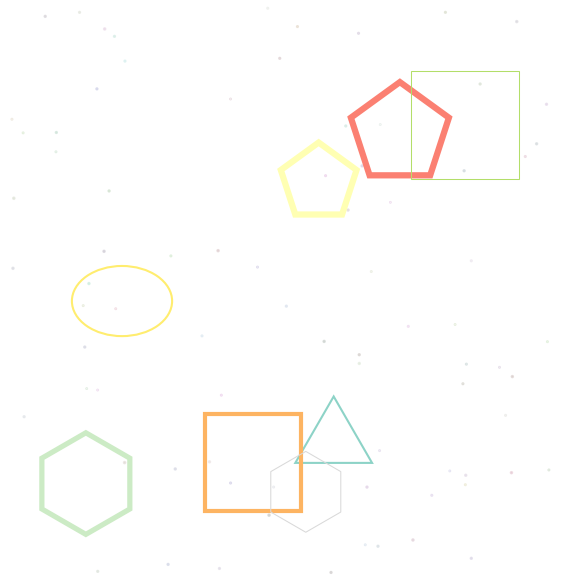[{"shape": "triangle", "thickness": 1, "radius": 0.38, "center": [0.578, 0.236]}, {"shape": "pentagon", "thickness": 3, "radius": 0.34, "center": [0.552, 0.683]}, {"shape": "pentagon", "thickness": 3, "radius": 0.45, "center": [0.692, 0.768]}, {"shape": "square", "thickness": 2, "radius": 0.42, "center": [0.438, 0.198]}, {"shape": "square", "thickness": 0.5, "radius": 0.47, "center": [0.805, 0.782]}, {"shape": "hexagon", "thickness": 0.5, "radius": 0.35, "center": [0.529, 0.147]}, {"shape": "hexagon", "thickness": 2.5, "radius": 0.44, "center": [0.149, 0.162]}, {"shape": "oval", "thickness": 1, "radius": 0.43, "center": [0.211, 0.478]}]